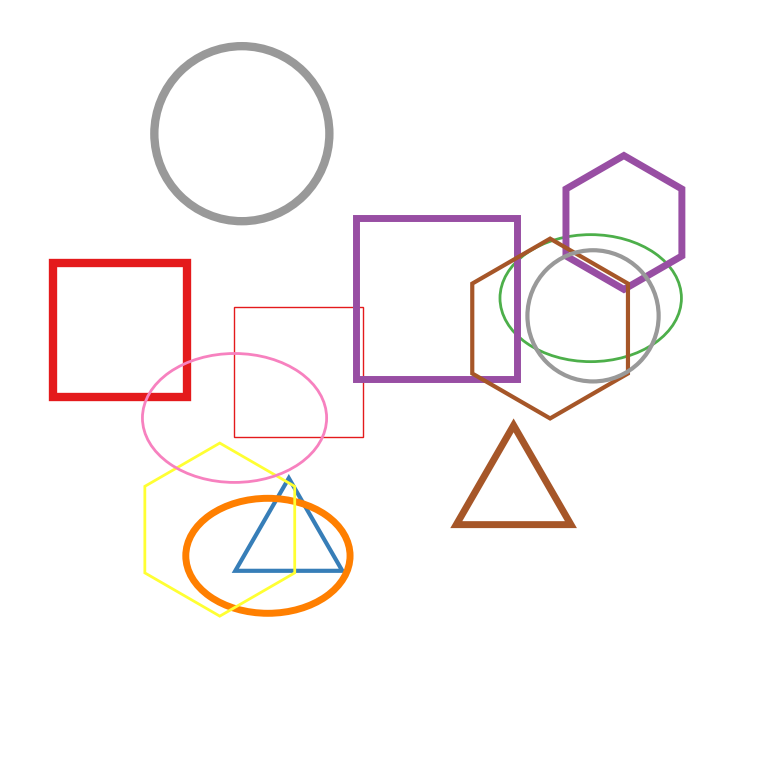[{"shape": "square", "thickness": 0.5, "radius": 0.42, "center": [0.388, 0.517]}, {"shape": "square", "thickness": 3, "radius": 0.43, "center": [0.156, 0.571]}, {"shape": "triangle", "thickness": 1.5, "radius": 0.4, "center": [0.375, 0.299]}, {"shape": "oval", "thickness": 1, "radius": 0.59, "center": [0.767, 0.613]}, {"shape": "square", "thickness": 2.5, "radius": 0.52, "center": [0.567, 0.612]}, {"shape": "hexagon", "thickness": 2.5, "radius": 0.43, "center": [0.81, 0.711]}, {"shape": "oval", "thickness": 2.5, "radius": 0.53, "center": [0.348, 0.278]}, {"shape": "hexagon", "thickness": 1, "radius": 0.56, "center": [0.285, 0.312]}, {"shape": "triangle", "thickness": 2.5, "radius": 0.43, "center": [0.667, 0.362]}, {"shape": "hexagon", "thickness": 1.5, "radius": 0.58, "center": [0.714, 0.573]}, {"shape": "oval", "thickness": 1, "radius": 0.6, "center": [0.305, 0.457]}, {"shape": "circle", "thickness": 3, "radius": 0.57, "center": [0.314, 0.826]}, {"shape": "circle", "thickness": 1.5, "radius": 0.43, "center": [0.77, 0.59]}]